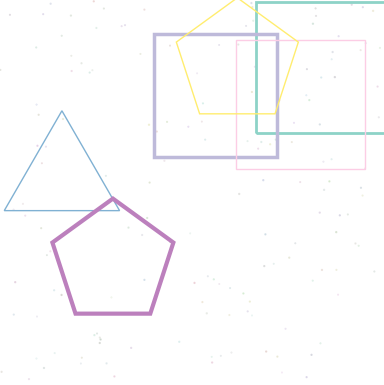[{"shape": "square", "thickness": 2, "radius": 0.85, "center": [0.835, 0.824]}, {"shape": "square", "thickness": 2.5, "radius": 0.8, "center": [0.56, 0.752]}, {"shape": "triangle", "thickness": 1, "radius": 0.86, "center": [0.161, 0.539]}, {"shape": "square", "thickness": 1, "radius": 0.84, "center": [0.78, 0.729]}, {"shape": "pentagon", "thickness": 3, "radius": 0.83, "center": [0.293, 0.319]}, {"shape": "pentagon", "thickness": 1, "radius": 0.83, "center": [0.616, 0.839]}]